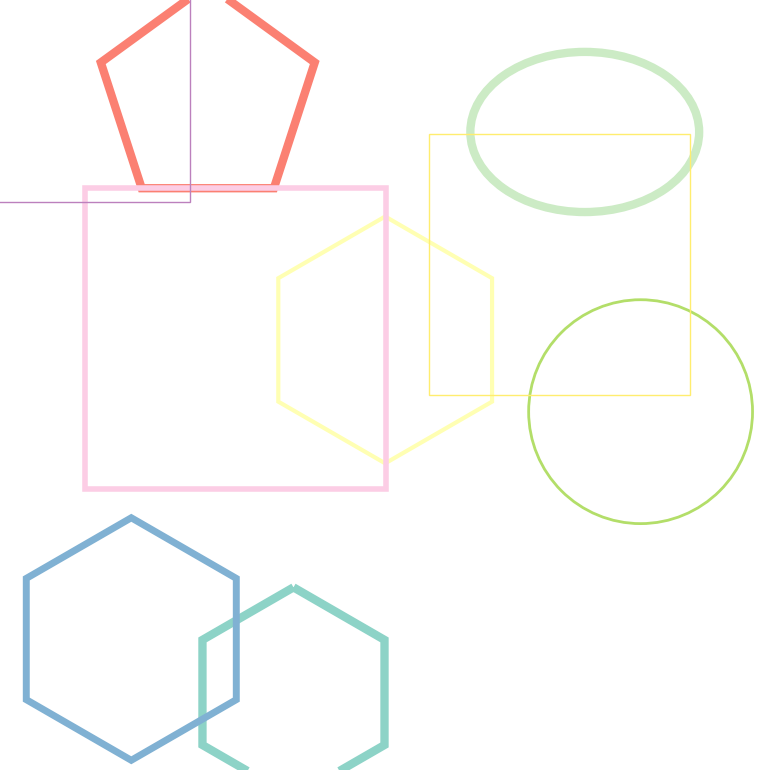[{"shape": "hexagon", "thickness": 3, "radius": 0.68, "center": [0.381, 0.101]}, {"shape": "hexagon", "thickness": 1.5, "radius": 0.8, "center": [0.5, 0.559]}, {"shape": "pentagon", "thickness": 3, "radius": 0.73, "center": [0.27, 0.874]}, {"shape": "hexagon", "thickness": 2.5, "radius": 0.79, "center": [0.171, 0.17]}, {"shape": "circle", "thickness": 1, "radius": 0.73, "center": [0.832, 0.465]}, {"shape": "square", "thickness": 2, "radius": 0.98, "center": [0.306, 0.56]}, {"shape": "square", "thickness": 0.5, "radius": 0.7, "center": [0.106, 0.878]}, {"shape": "oval", "thickness": 3, "radius": 0.74, "center": [0.759, 0.829]}, {"shape": "square", "thickness": 0.5, "radius": 0.85, "center": [0.727, 0.657]}]